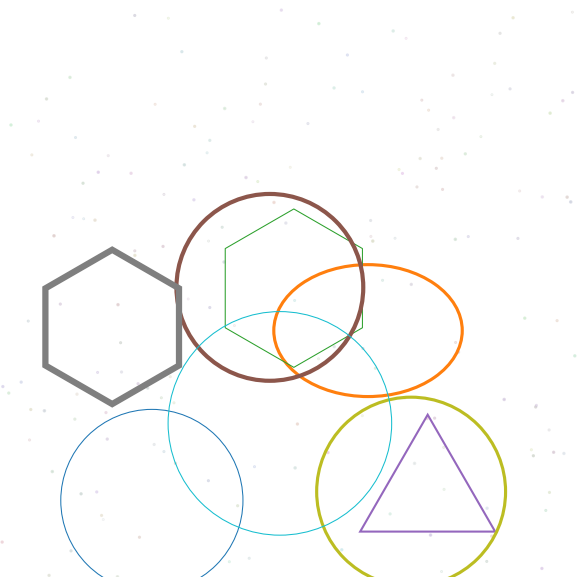[{"shape": "circle", "thickness": 0.5, "radius": 0.79, "center": [0.263, 0.133]}, {"shape": "oval", "thickness": 1.5, "radius": 0.82, "center": [0.637, 0.427]}, {"shape": "hexagon", "thickness": 0.5, "radius": 0.69, "center": [0.509, 0.5]}, {"shape": "triangle", "thickness": 1, "radius": 0.67, "center": [0.741, 0.146]}, {"shape": "circle", "thickness": 2, "radius": 0.81, "center": [0.467, 0.502]}, {"shape": "hexagon", "thickness": 3, "radius": 0.67, "center": [0.194, 0.433]}, {"shape": "circle", "thickness": 1.5, "radius": 0.82, "center": [0.712, 0.148]}, {"shape": "circle", "thickness": 0.5, "radius": 0.97, "center": [0.485, 0.266]}]